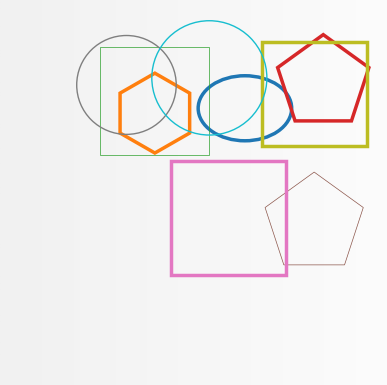[{"shape": "oval", "thickness": 2.5, "radius": 0.6, "center": [0.632, 0.719]}, {"shape": "hexagon", "thickness": 2.5, "radius": 0.52, "center": [0.4, 0.706]}, {"shape": "square", "thickness": 0.5, "radius": 0.7, "center": [0.398, 0.738]}, {"shape": "pentagon", "thickness": 2.5, "radius": 0.62, "center": [0.834, 0.786]}, {"shape": "pentagon", "thickness": 0.5, "radius": 0.67, "center": [0.811, 0.42]}, {"shape": "square", "thickness": 2.5, "radius": 0.74, "center": [0.589, 0.434]}, {"shape": "circle", "thickness": 1, "radius": 0.64, "center": [0.326, 0.779]}, {"shape": "square", "thickness": 2.5, "radius": 0.68, "center": [0.812, 0.755]}, {"shape": "circle", "thickness": 1, "radius": 0.74, "center": [0.54, 0.798]}]